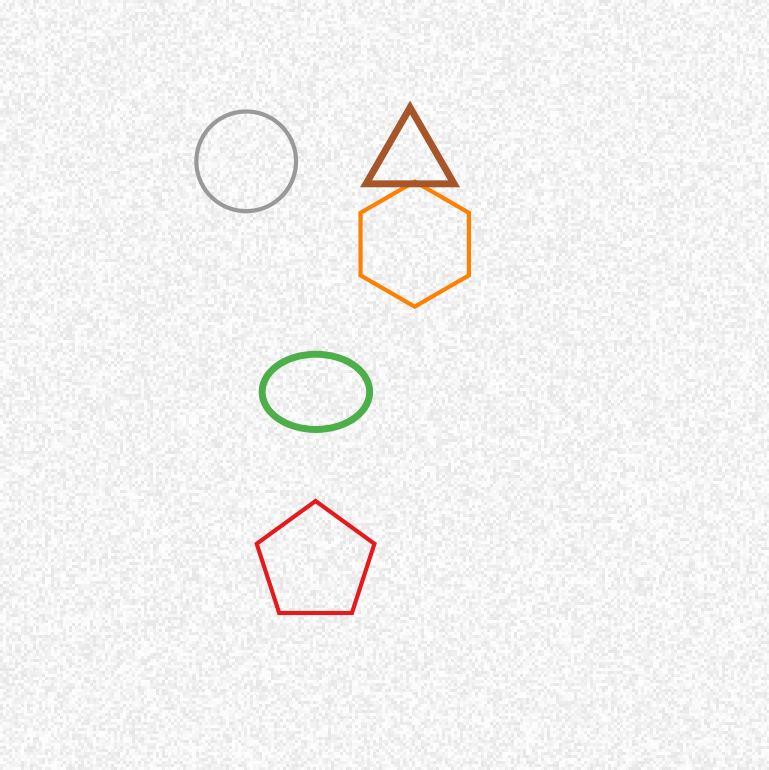[{"shape": "pentagon", "thickness": 1.5, "radius": 0.4, "center": [0.41, 0.269]}, {"shape": "oval", "thickness": 2.5, "radius": 0.35, "center": [0.41, 0.491]}, {"shape": "hexagon", "thickness": 1.5, "radius": 0.41, "center": [0.539, 0.683]}, {"shape": "triangle", "thickness": 2.5, "radius": 0.33, "center": [0.533, 0.794]}, {"shape": "circle", "thickness": 1.5, "radius": 0.32, "center": [0.32, 0.79]}]